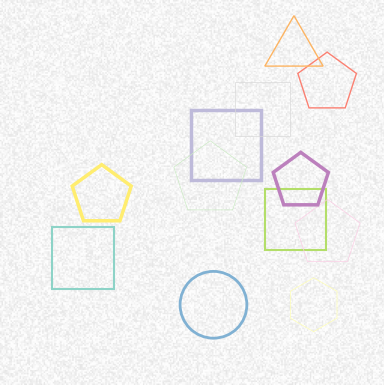[{"shape": "square", "thickness": 1.5, "radius": 0.4, "center": [0.215, 0.33]}, {"shape": "hexagon", "thickness": 0.5, "radius": 0.35, "center": [0.815, 0.208]}, {"shape": "square", "thickness": 2.5, "radius": 0.45, "center": [0.587, 0.624]}, {"shape": "pentagon", "thickness": 1, "radius": 0.4, "center": [0.85, 0.785]}, {"shape": "circle", "thickness": 2, "radius": 0.43, "center": [0.554, 0.208]}, {"shape": "triangle", "thickness": 1, "radius": 0.44, "center": [0.764, 0.872]}, {"shape": "square", "thickness": 1.5, "radius": 0.39, "center": [0.767, 0.43]}, {"shape": "pentagon", "thickness": 0.5, "radius": 0.44, "center": [0.851, 0.393]}, {"shape": "square", "thickness": 0.5, "radius": 0.36, "center": [0.681, 0.717]}, {"shape": "pentagon", "thickness": 2.5, "radius": 0.38, "center": [0.781, 0.529]}, {"shape": "pentagon", "thickness": 0.5, "radius": 0.5, "center": [0.546, 0.535]}, {"shape": "pentagon", "thickness": 2.5, "radius": 0.4, "center": [0.264, 0.492]}]